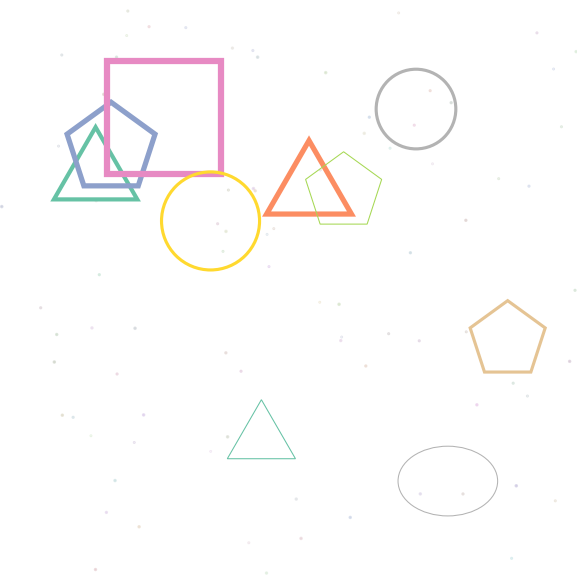[{"shape": "triangle", "thickness": 2, "radius": 0.42, "center": [0.166, 0.696]}, {"shape": "triangle", "thickness": 0.5, "radius": 0.34, "center": [0.453, 0.239]}, {"shape": "triangle", "thickness": 2.5, "radius": 0.42, "center": [0.535, 0.671]}, {"shape": "pentagon", "thickness": 2.5, "radius": 0.4, "center": [0.192, 0.742]}, {"shape": "square", "thickness": 3, "radius": 0.49, "center": [0.284, 0.795]}, {"shape": "pentagon", "thickness": 0.5, "radius": 0.35, "center": [0.595, 0.667]}, {"shape": "circle", "thickness": 1.5, "radius": 0.42, "center": [0.365, 0.617]}, {"shape": "pentagon", "thickness": 1.5, "radius": 0.34, "center": [0.879, 0.41]}, {"shape": "circle", "thickness": 1.5, "radius": 0.34, "center": [0.72, 0.81]}, {"shape": "oval", "thickness": 0.5, "radius": 0.43, "center": [0.775, 0.166]}]